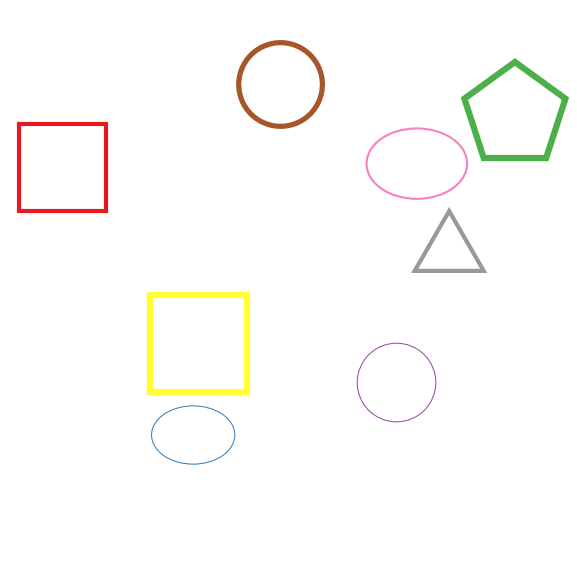[{"shape": "square", "thickness": 2, "radius": 0.38, "center": [0.108, 0.709]}, {"shape": "oval", "thickness": 0.5, "radius": 0.36, "center": [0.335, 0.246]}, {"shape": "pentagon", "thickness": 3, "radius": 0.46, "center": [0.892, 0.8]}, {"shape": "circle", "thickness": 0.5, "radius": 0.34, "center": [0.687, 0.337]}, {"shape": "square", "thickness": 3, "radius": 0.42, "center": [0.344, 0.404]}, {"shape": "circle", "thickness": 2.5, "radius": 0.36, "center": [0.486, 0.853]}, {"shape": "oval", "thickness": 1, "radius": 0.44, "center": [0.722, 0.716]}, {"shape": "triangle", "thickness": 2, "radius": 0.35, "center": [0.778, 0.565]}]